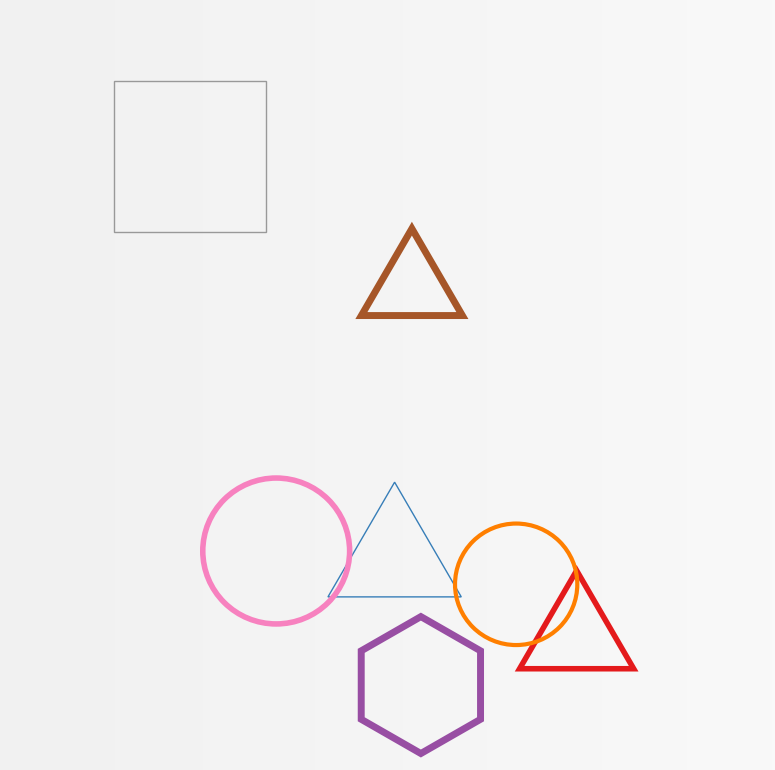[{"shape": "triangle", "thickness": 2, "radius": 0.42, "center": [0.744, 0.174]}, {"shape": "triangle", "thickness": 0.5, "radius": 0.5, "center": [0.509, 0.274]}, {"shape": "hexagon", "thickness": 2.5, "radius": 0.44, "center": [0.543, 0.11]}, {"shape": "circle", "thickness": 1.5, "radius": 0.39, "center": [0.666, 0.241]}, {"shape": "triangle", "thickness": 2.5, "radius": 0.38, "center": [0.531, 0.628]}, {"shape": "circle", "thickness": 2, "radius": 0.47, "center": [0.356, 0.284]}, {"shape": "square", "thickness": 0.5, "radius": 0.49, "center": [0.245, 0.797]}]